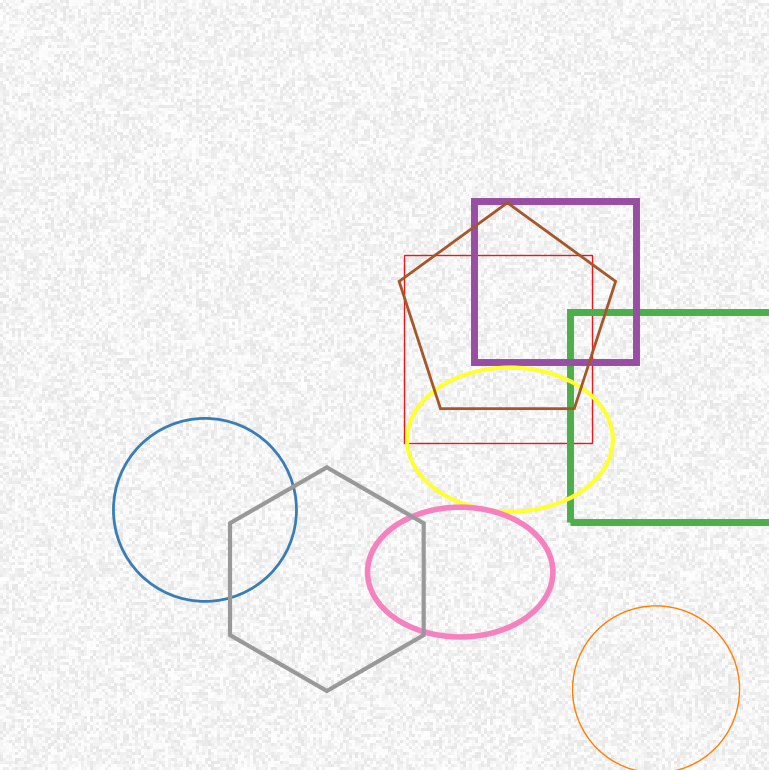[{"shape": "square", "thickness": 0.5, "radius": 0.61, "center": [0.646, 0.546]}, {"shape": "circle", "thickness": 1, "radius": 0.59, "center": [0.266, 0.338]}, {"shape": "square", "thickness": 2.5, "radius": 0.68, "center": [0.877, 0.458]}, {"shape": "square", "thickness": 2.5, "radius": 0.52, "center": [0.721, 0.634]}, {"shape": "circle", "thickness": 0.5, "radius": 0.54, "center": [0.852, 0.105]}, {"shape": "oval", "thickness": 1.5, "radius": 0.67, "center": [0.662, 0.429]}, {"shape": "pentagon", "thickness": 1, "radius": 0.74, "center": [0.659, 0.589]}, {"shape": "oval", "thickness": 2, "radius": 0.6, "center": [0.598, 0.257]}, {"shape": "hexagon", "thickness": 1.5, "radius": 0.73, "center": [0.424, 0.248]}]